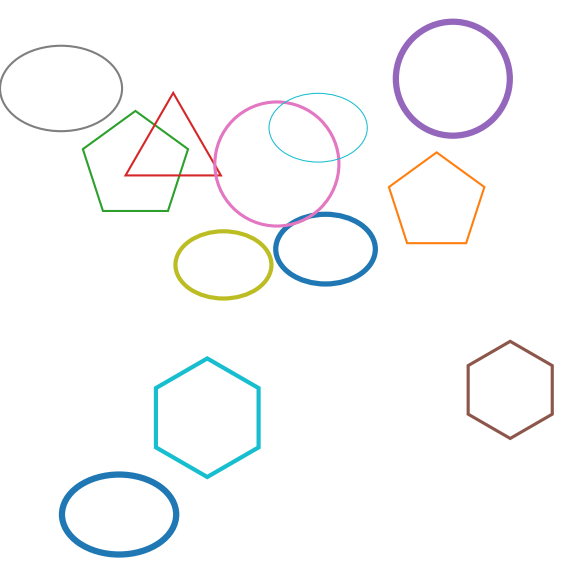[{"shape": "oval", "thickness": 3, "radius": 0.49, "center": [0.206, 0.108]}, {"shape": "oval", "thickness": 2.5, "radius": 0.43, "center": [0.564, 0.568]}, {"shape": "pentagon", "thickness": 1, "radius": 0.43, "center": [0.756, 0.648]}, {"shape": "pentagon", "thickness": 1, "radius": 0.48, "center": [0.235, 0.711]}, {"shape": "triangle", "thickness": 1, "radius": 0.48, "center": [0.3, 0.743]}, {"shape": "circle", "thickness": 3, "radius": 0.49, "center": [0.784, 0.863]}, {"shape": "hexagon", "thickness": 1.5, "radius": 0.42, "center": [0.883, 0.324]}, {"shape": "circle", "thickness": 1.5, "radius": 0.54, "center": [0.479, 0.715]}, {"shape": "oval", "thickness": 1, "radius": 0.53, "center": [0.106, 0.846]}, {"shape": "oval", "thickness": 2, "radius": 0.42, "center": [0.387, 0.54]}, {"shape": "hexagon", "thickness": 2, "radius": 0.51, "center": [0.359, 0.276]}, {"shape": "oval", "thickness": 0.5, "radius": 0.43, "center": [0.551, 0.778]}]